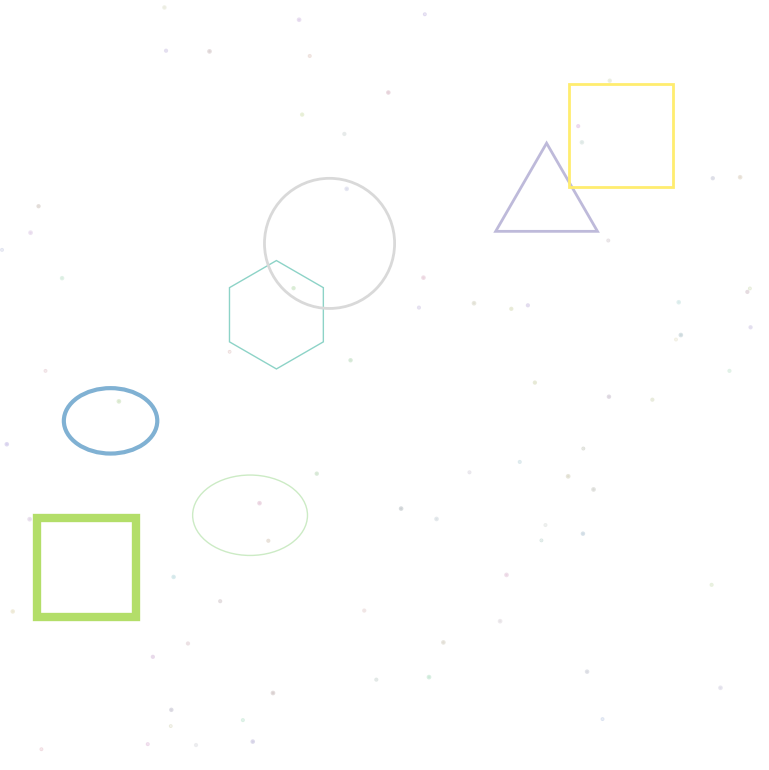[{"shape": "hexagon", "thickness": 0.5, "radius": 0.35, "center": [0.359, 0.591]}, {"shape": "triangle", "thickness": 1, "radius": 0.38, "center": [0.71, 0.738]}, {"shape": "oval", "thickness": 1.5, "radius": 0.3, "center": [0.144, 0.453]}, {"shape": "square", "thickness": 3, "radius": 0.32, "center": [0.112, 0.263]}, {"shape": "circle", "thickness": 1, "radius": 0.42, "center": [0.428, 0.684]}, {"shape": "oval", "thickness": 0.5, "radius": 0.37, "center": [0.325, 0.331]}, {"shape": "square", "thickness": 1, "radius": 0.34, "center": [0.807, 0.824]}]